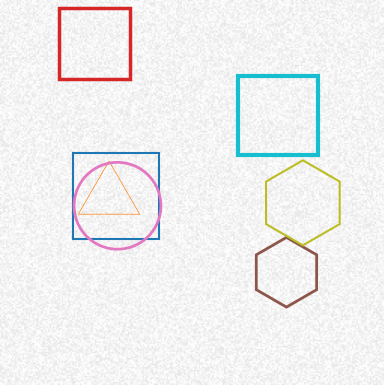[{"shape": "square", "thickness": 1.5, "radius": 0.56, "center": [0.301, 0.49]}, {"shape": "triangle", "thickness": 0.5, "radius": 0.46, "center": [0.283, 0.49]}, {"shape": "square", "thickness": 2.5, "radius": 0.46, "center": [0.246, 0.887]}, {"shape": "hexagon", "thickness": 2, "radius": 0.45, "center": [0.744, 0.293]}, {"shape": "circle", "thickness": 2, "radius": 0.56, "center": [0.305, 0.466]}, {"shape": "hexagon", "thickness": 1.5, "radius": 0.55, "center": [0.787, 0.473]}, {"shape": "square", "thickness": 3, "radius": 0.52, "center": [0.722, 0.7]}]